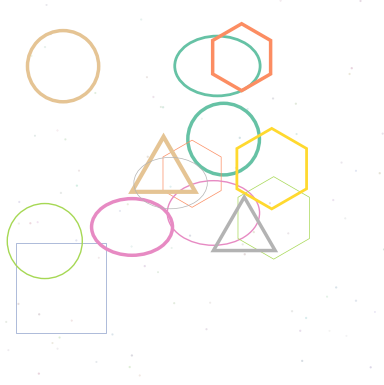[{"shape": "oval", "thickness": 2, "radius": 0.55, "center": [0.565, 0.829]}, {"shape": "circle", "thickness": 2.5, "radius": 0.46, "center": [0.581, 0.639]}, {"shape": "hexagon", "thickness": 2.5, "radius": 0.43, "center": [0.628, 0.851]}, {"shape": "hexagon", "thickness": 0.5, "radius": 0.44, "center": [0.499, 0.549]}, {"shape": "square", "thickness": 0.5, "radius": 0.59, "center": [0.158, 0.252]}, {"shape": "oval", "thickness": 1, "radius": 0.6, "center": [0.554, 0.447]}, {"shape": "oval", "thickness": 2.5, "radius": 0.53, "center": [0.343, 0.411]}, {"shape": "hexagon", "thickness": 0.5, "radius": 0.54, "center": [0.711, 0.434]}, {"shape": "circle", "thickness": 1, "radius": 0.49, "center": [0.116, 0.374]}, {"shape": "hexagon", "thickness": 2, "radius": 0.52, "center": [0.706, 0.562]}, {"shape": "triangle", "thickness": 3, "radius": 0.48, "center": [0.425, 0.549]}, {"shape": "circle", "thickness": 2.5, "radius": 0.46, "center": [0.164, 0.828]}, {"shape": "oval", "thickness": 0.5, "radius": 0.48, "center": [0.443, 0.525]}, {"shape": "triangle", "thickness": 2.5, "radius": 0.46, "center": [0.635, 0.395]}]